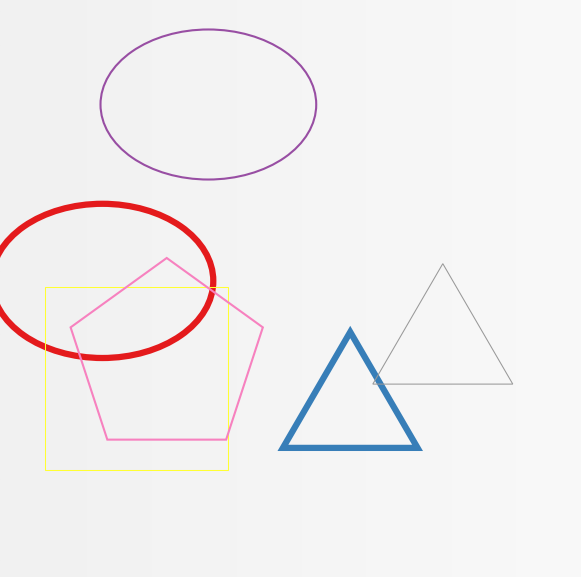[{"shape": "oval", "thickness": 3, "radius": 0.95, "center": [0.176, 0.513]}, {"shape": "triangle", "thickness": 3, "radius": 0.67, "center": [0.603, 0.29]}, {"shape": "oval", "thickness": 1, "radius": 0.93, "center": [0.358, 0.818]}, {"shape": "square", "thickness": 0.5, "radius": 0.79, "center": [0.235, 0.344]}, {"shape": "pentagon", "thickness": 1, "radius": 0.87, "center": [0.287, 0.379]}, {"shape": "triangle", "thickness": 0.5, "radius": 0.7, "center": [0.762, 0.404]}]